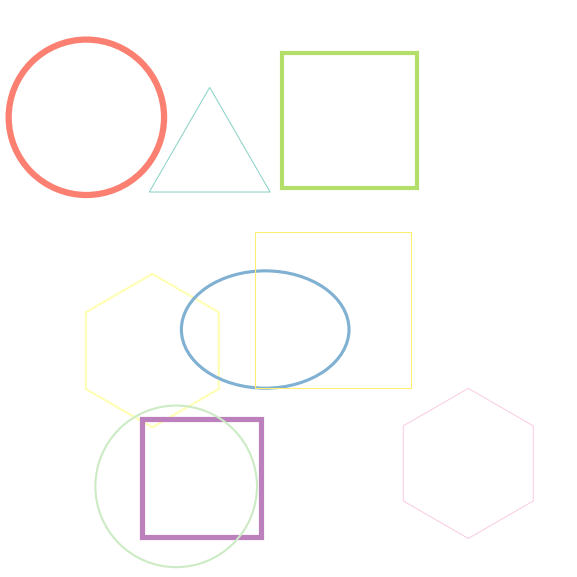[{"shape": "triangle", "thickness": 0.5, "radius": 0.6, "center": [0.363, 0.727]}, {"shape": "hexagon", "thickness": 1, "radius": 0.66, "center": [0.264, 0.392]}, {"shape": "circle", "thickness": 3, "radius": 0.67, "center": [0.15, 0.796]}, {"shape": "oval", "thickness": 1.5, "radius": 0.73, "center": [0.459, 0.429]}, {"shape": "square", "thickness": 2, "radius": 0.58, "center": [0.605, 0.79]}, {"shape": "hexagon", "thickness": 0.5, "radius": 0.65, "center": [0.811, 0.197]}, {"shape": "square", "thickness": 2.5, "radius": 0.51, "center": [0.349, 0.171]}, {"shape": "circle", "thickness": 1, "radius": 0.7, "center": [0.305, 0.157]}, {"shape": "square", "thickness": 0.5, "radius": 0.68, "center": [0.577, 0.462]}]